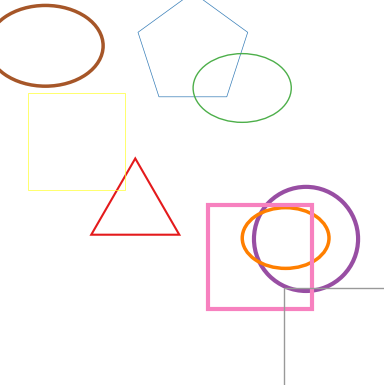[{"shape": "triangle", "thickness": 1.5, "radius": 0.66, "center": [0.351, 0.456]}, {"shape": "pentagon", "thickness": 0.5, "radius": 0.75, "center": [0.501, 0.87]}, {"shape": "oval", "thickness": 1, "radius": 0.64, "center": [0.629, 0.771]}, {"shape": "circle", "thickness": 3, "radius": 0.68, "center": [0.795, 0.379]}, {"shape": "oval", "thickness": 2.5, "radius": 0.56, "center": [0.742, 0.382]}, {"shape": "square", "thickness": 0.5, "radius": 0.63, "center": [0.199, 0.632]}, {"shape": "oval", "thickness": 2.5, "radius": 0.75, "center": [0.118, 0.881]}, {"shape": "square", "thickness": 3, "radius": 0.67, "center": [0.676, 0.333]}, {"shape": "square", "thickness": 1, "radius": 0.73, "center": [0.885, 0.104]}]